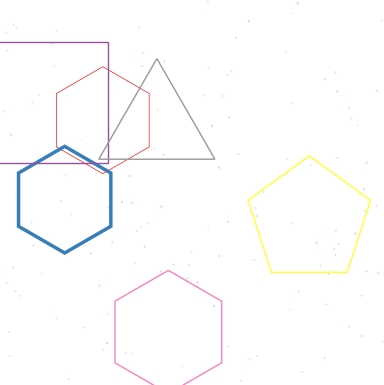[{"shape": "hexagon", "thickness": 0.5, "radius": 0.69, "center": [0.267, 0.688]}, {"shape": "hexagon", "thickness": 2.5, "radius": 0.69, "center": [0.168, 0.481]}, {"shape": "square", "thickness": 1, "radius": 0.78, "center": [0.125, 0.733]}, {"shape": "pentagon", "thickness": 1, "radius": 0.84, "center": [0.803, 0.428]}, {"shape": "hexagon", "thickness": 1, "radius": 0.8, "center": [0.437, 0.138]}, {"shape": "triangle", "thickness": 1, "radius": 0.87, "center": [0.407, 0.674]}]